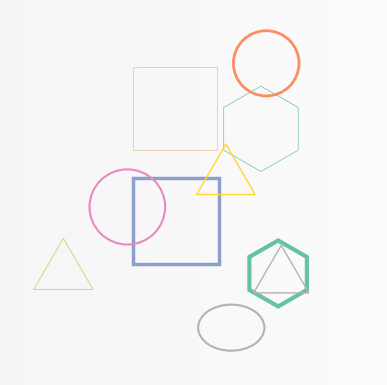[{"shape": "hexagon", "thickness": 0.5, "radius": 0.55, "center": [0.673, 0.665]}, {"shape": "hexagon", "thickness": 3, "radius": 0.43, "center": [0.718, 0.29]}, {"shape": "circle", "thickness": 2, "radius": 0.42, "center": [0.687, 0.836]}, {"shape": "square", "thickness": 2.5, "radius": 0.56, "center": [0.455, 0.425]}, {"shape": "circle", "thickness": 1.5, "radius": 0.49, "center": [0.329, 0.463]}, {"shape": "triangle", "thickness": 0.5, "radius": 0.44, "center": [0.164, 0.293]}, {"shape": "triangle", "thickness": 1, "radius": 0.44, "center": [0.583, 0.538]}, {"shape": "square", "thickness": 0.5, "radius": 0.54, "center": [0.452, 0.719]}, {"shape": "triangle", "thickness": 1, "radius": 0.41, "center": [0.726, 0.28]}, {"shape": "oval", "thickness": 1.5, "radius": 0.43, "center": [0.597, 0.149]}]